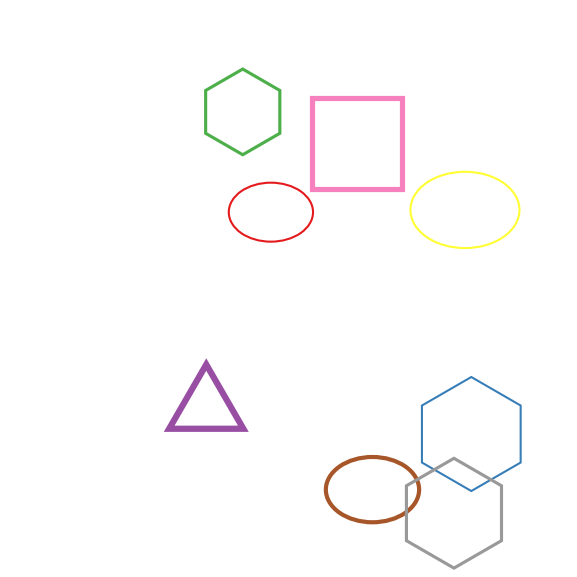[{"shape": "oval", "thickness": 1, "radius": 0.36, "center": [0.469, 0.632]}, {"shape": "hexagon", "thickness": 1, "radius": 0.49, "center": [0.816, 0.248]}, {"shape": "hexagon", "thickness": 1.5, "radius": 0.37, "center": [0.42, 0.805]}, {"shape": "triangle", "thickness": 3, "radius": 0.37, "center": [0.357, 0.294]}, {"shape": "oval", "thickness": 1, "radius": 0.47, "center": [0.805, 0.636]}, {"shape": "oval", "thickness": 2, "radius": 0.4, "center": [0.645, 0.151]}, {"shape": "square", "thickness": 2.5, "radius": 0.39, "center": [0.618, 0.751]}, {"shape": "hexagon", "thickness": 1.5, "radius": 0.48, "center": [0.786, 0.11]}]